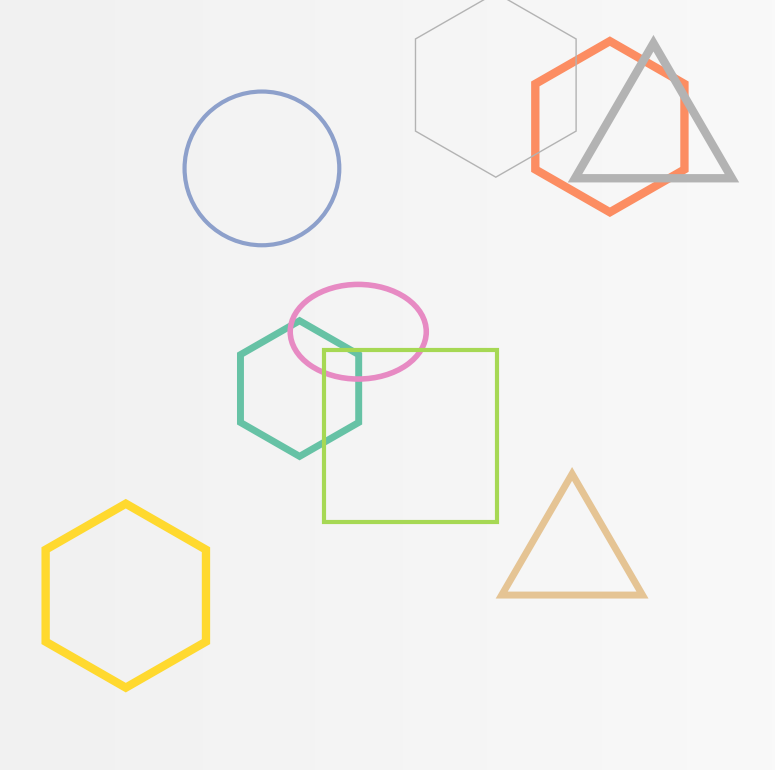[{"shape": "hexagon", "thickness": 2.5, "radius": 0.44, "center": [0.387, 0.495]}, {"shape": "hexagon", "thickness": 3, "radius": 0.56, "center": [0.787, 0.835]}, {"shape": "circle", "thickness": 1.5, "radius": 0.5, "center": [0.338, 0.781]}, {"shape": "oval", "thickness": 2, "radius": 0.44, "center": [0.462, 0.569]}, {"shape": "square", "thickness": 1.5, "radius": 0.56, "center": [0.529, 0.434]}, {"shape": "hexagon", "thickness": 3, "radius": 0.6, "center": [0.162, 0.226]}, {"shape": "triangle", "thickness": 2.5, "radius": 0.52, "center": [0.738, 0.28]}, {"shape": "triangle", "thickness": 3, "radius": 0.58, "center": [0.843, 0.827]}, {"shape": "hexagon", "thickness": 0.5, "radius": 0.6, "center": [0.64, 0.89]}]